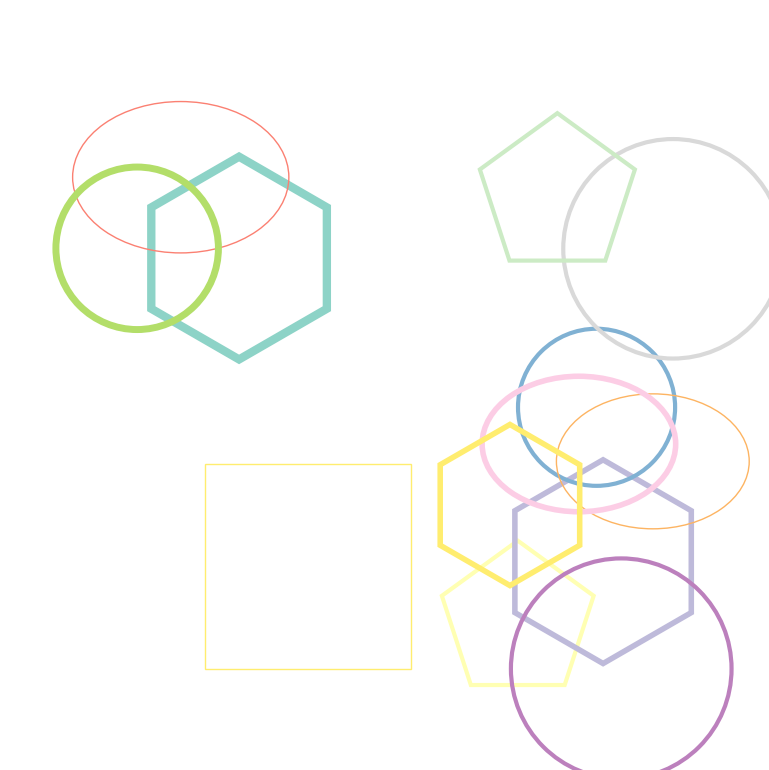[{"shape": "hexagon", "thickness": 3, "radius": 0.66, "center": [0.31, 0.665]}, {"shape": "pentagon", "thickness": 1.5, "radius": 0.52, "center": [0.672, 0.194]}, {"shape": "hexagon", "thickness": 2, "radius": 0.66, "center": [0.783, 0.271]}, {"shape": "oval", "thickness": 0.5, "radius": 0.7, "center": [0.235, 0.77]}, {"shape": "circle", "thickness": 1.5, "radius": 0.51, "center": [0.775, 0.471]}, {"shape": "oval", "thickness": 0.5, "radius": 0.63, "center": [0.848, 0.401]}, {"shape": "circle", "thickness": 2.5, "radius": 0.53, "center": [0.178, 0.678]}, {"shape": "oval", "thickness": 2, "radius": 0.63, "center": [0.752, 0.423]}, {"shape": "circle", "thickness": 1.5, "radius": 0.71, "center": [0.874, 0.677]}, {"shape": "circle", "thickness": 1.5, "radius": 0.72, "center": [0.807, 0.132]}, {"shape": "pentagon", "thickness": 1.5, "radius": 0.53, "center": [0.724, 0.747]}, {"shape": "hexagon", "thickness": 2, "radius": 0.52, "center": [0.662, 0.344]}, {"shape": "square", "thickness": 0.5, "radius": 0.67, "center": [0.4, 0.264]}]